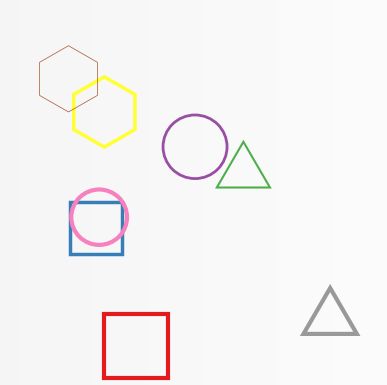[{"shape": "square", "thickness": 3, "radius": 0.41, "center": [0.352, 0.101]}, {"shape": "square", "thickness": 2.5, "radius": 0.34, "center": [0.248, 0.408]}, {"shape": "triangle", "thickness": 1.5, "radius": 0.4, "center": [0.628, 0.553]}, {"shape": "circle", "thickness": 2, "radius": 0.41, "center": [0.503, 0.619]}, {"shape": "hexagon", "thickness": 2.5, "radius": 0.46, "center": [0.269, 0.709]}, {"shape": "hexagon", "thickness": 0.5, "radius": 0.43, "center": [0.177, 0.795]}, {"shape": "circle", "thickness": 3, "radius": 0.36, "center": [0.256, 0.436]}, {"shape": "triangle", "thickness": 3, "radius": 0.4, "center": [0.852, 0.172]}]